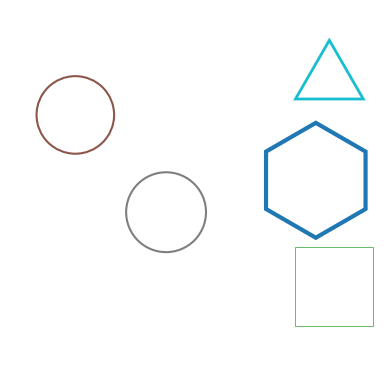[{"shape": "hexagon", "thickness": 3, "radius": 0.75, "center": [0.82, 0.532]}, {"shape": "square", "thickness": 0.5, "radius": 0.51, "center": [0.869, 0.256]}, {"shape": "circle", "thickness": 1.5, "radius": 0.5, "center": [0.196, 0.701]}, {"shape": "circle", "thickness": 1.5, "radius": 0.52, "center": [0.431, 0.449]}, {"shape": "triangle", "thickness": 2, "radius": 0.51, "center": [0.856, 0.794]}]